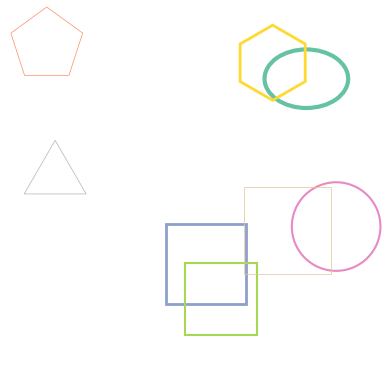[{"shape": "oval", "thickness": 3, "radius": 0.54, "center": [0.796, 0.796]}, {"shape": "pentagon", "thickness": 0.5, "radius": 0.49, "center": [0.121, 0.884]}, {"shape": "square", "thickness": 2, "radius": 0.52, "center": [0.534, 0.313]}, {"shape": "circle", "thickness": 1.5, "radius": 0.58, "center": [0.873, 0.412]}, {"shape": "square", "thickness": 1.5, "radius": 0.47, "center": [0.575, 0.224]}, {"shape": "hexagon", "thickness": 2, "radius": 0.49, "center": [0.708, 0.837]}, {"shape": "square", "thickness": 0.5, "radius": 0.57, "center": [0.746, 0.401]}, {"shape": "triangle", "thickness": 0.5, "radius": 0.46, "center": [0.143, 0.543]}]